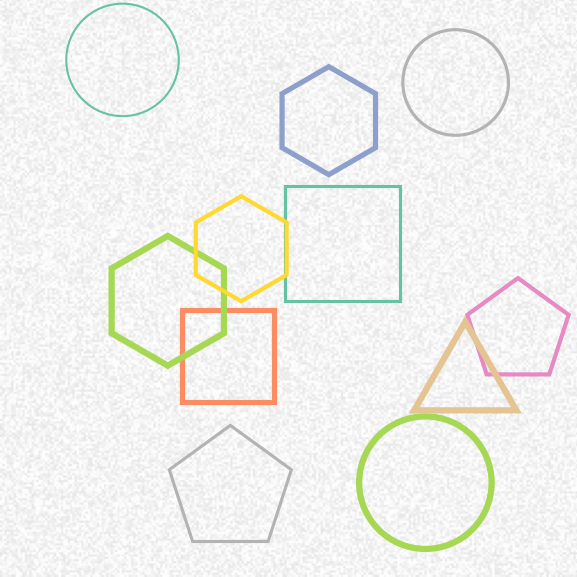[{"shape": "square", "thickness": 1.5, "radius": 0.5, "center": [0.593, 0.577]}, {"shape": "circle", "thickness": 1, "radius": 0.49, "center": [0.212, 0.895]}, {"shape": "square", "thickness": 2.5, "radius": 0.4, "center": [0.395, 0.383]}, {"shape": "hexagon", "thickness": 2.5, "radius": 0.47, "center": [0.569, 0.79]}, {"shape": "pentagon", "thickness": 2, "radius": 0.46, "center": [0.897, 0.425]}, {"shape": "circle", "thickness": 3, "radius": 0.57, "center": [0.737, 0.163]}, {"shape": "hexagon", "thickness": 3, "radius": 0.56, "center": [0.291, 0.478]}, {"shape": "hexagon", "thickness": 2, "radius": 0.45, "center": [0.418, 0.568]}, {"shape": "triangle", "thickness": 3, "radius": 0.51, "center": [0.806, 0.34]}, {"shape": "pentagon", "thickness": 1.5, "radius": 0.56, "center": [0.399, 0.151]}, {"shape": "circle", "thickness": 1.5, "radius": 0.46, "center": [0.789, 0.856]}]